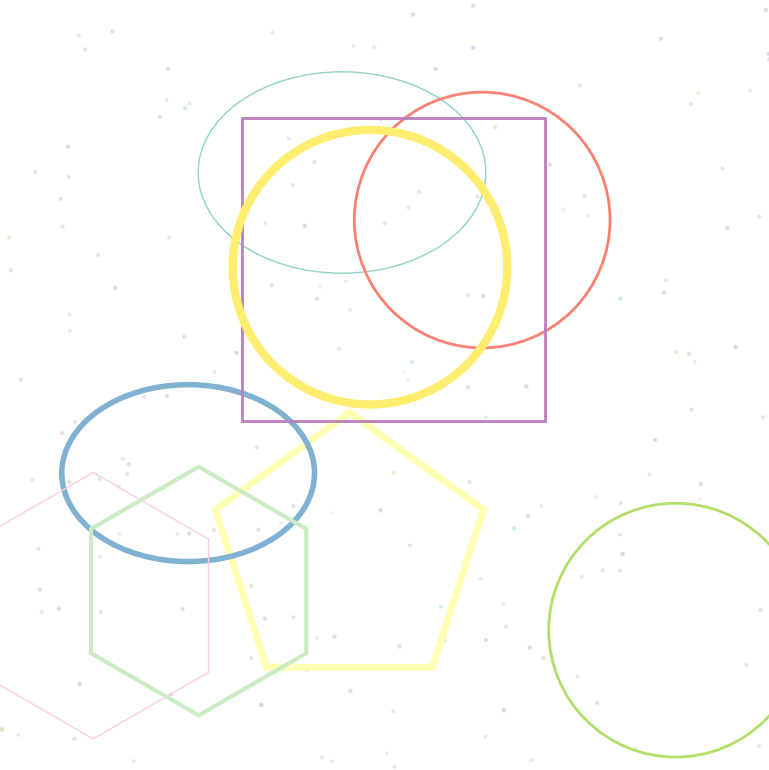[{"shape": "oval", "thickness": 0.5, "radius": 0.93, "center": [0.444, 0.776]}, {"shape": "pentagon", "thickness": 2.5, "radius": 0.92, "center": [0.454, 0.281]}, {"shape": "circle", "thickness": 1, "radius": 0.83, "center": [0.626, 0.714]}, {"shape": "oval", "thickness": 2, "radius": 0.82, "center": [0.244, 0.386]}, {"shape": "circle", "thickness": 1, "radius": 0.82, "center": [0.877, 0.182]}, {"shape": "hexagon", "thickness": 0.5, "radius": 0.87, "center": [0.121, 0.213]}, {"shape": "square", "thickness": 1, "radius": 0.98, "center": [0.511, 0.65]}, {"shape": "hexagon", "thickness": 1.5, "radius": 0.81, "center": [0.258, 0.232]}, {"shape": "circle", "thickness": 3, "radius": 0.89, "center": [0.481, 0.653]}]